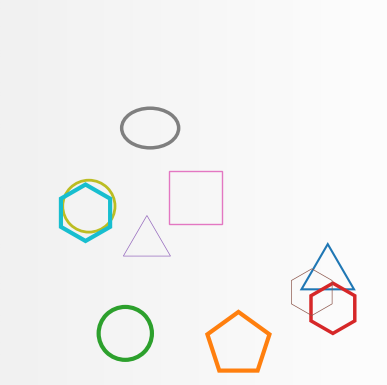[{"shape": "triangle", "thickness": 1.5, "radius": 0.39, "center": [0.846, 0.288]}, {"shape": "pentagon", "thickness": 3, "radius": 0.42, "center": [0.615, 0.106]}, {"shape": "circle", "thickness": 3, "radius": 0.34, "center": [0.323, 0.134]}, {"shape": "hexagon", "thickness": 2.5, "radius": 0.33, "center": [0.859, 0.199]}, {"shape": "triangle", "thickness": 0.5, "radius": 0.35, "center": [0.379, 0.37]}, {"shape": "hexagon", "thickness": 0.5, "radius": 0.3, "center": [0.805, 0.241]}, {"shape": "square", "thickness": 1, "radius": 0.34, "center": [0.504, 0.486]}, {"shape": "oval", "thickness": 2.5, "radius": 0.37, "center": [0.388, 0.667]}, {"shape": "circle", "thickness": 2, "radius": 0.34, "center": [0.229, 0.465]}, {"shape": "hexagon", "thickness": 3, "radius": 0.37, "center": [0.221, 0.447]}]